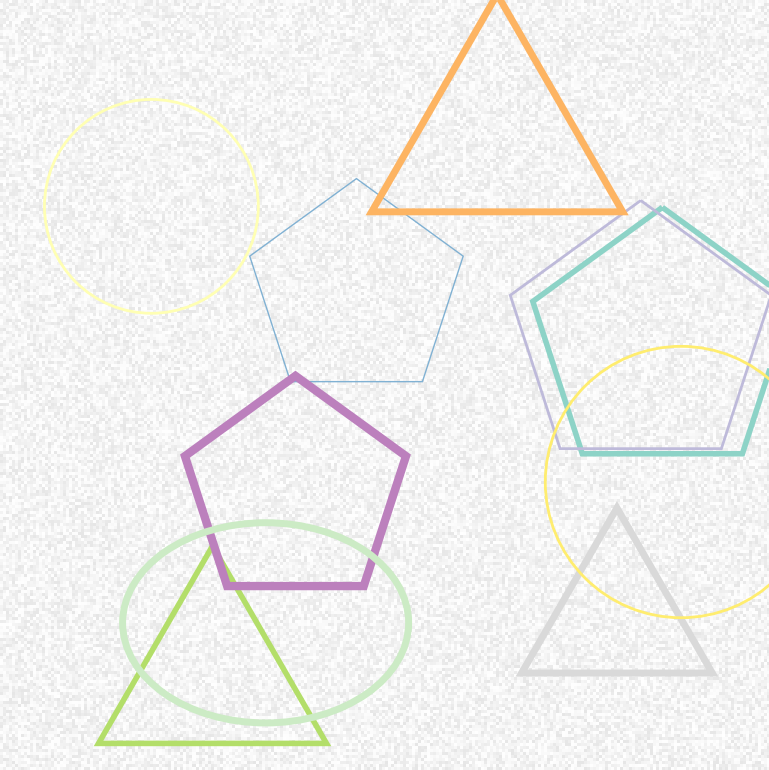[{"shape": "pentagon", "thickness": 2, "radius": 0.88, "center": [0.86, 0.554]}, {"shape": "circle", "thickness": 1, "radius": 0.69, "center": [0.197, 0.732]}, {"shape": "pentagon", "thickness": 1, "radius": 0.89, "center": [0.832, 0.561]}, {"shape": "pentagon", "thickness": 0.5, "radius": 0.73, "center": [0.463, 0.622]}, {"shape": "triangle", "thickness": 2.5, "radius": 0.94, "center": [0.646, 0.819]}, {"shape": "triangle", "thickness": 2, "radius": 0.85, "center": [0.276, 0.12]}, {"shape": "triangle", "thickness": 2.5, "radius": 0.71, "center": [0.801, 0.197]}, {"shape": "pentagon", "thickness": 3, "radius": 0.75, "center": [0.384, 0.361]}, {"shape": "oval", "thickness": 2.5, "radius": 0.93, "center": [0.345, 0.191]}, {"shape": "circle", "thickness": 1, "radius": 0.88, "center": [0.884, 0.374]}]